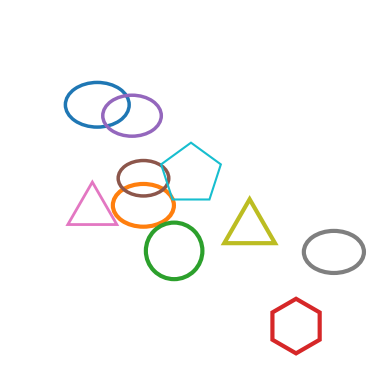[{"shape": "oval", "thickness": 2.5, "radius": 0.41, "center": [0.253, 0.728]}, {"shape": "oval", "thickness": 3, "radius": 0.4, "center": [0.372, 0.467]}, {"shape": "circle", "thickness": 3, "radius": 0.37, "center": [0.452, 0.348]}, {"shape": "hexagon", "thickness": 3, "radius": 0.35, "center": [0.769, 0.153]}, {"shape": "oval", "thickness": 2.5, "radius": 0.38, "center": [0.343, 0.699]}, {"shape": "oval", "thickness": 2.5, "radius": 0.33, "center": [0.373, 0.537]}, {"shape": "triangle", "thickness": 2, "radius": 0.37, "center": [0.24, 0.454]}, {"shape": "oval", "thickness": 3, "radius": 0.39, "center": [0.867, 0.346]}, {"shape": "triangle", "thickness": 3, "radius": 0.38, "center": [0.648, 0.406]}, {"shape": "pentagon", "thickness": 1.5, "radius": 0.41, "center": [0.496, 0.548]}]